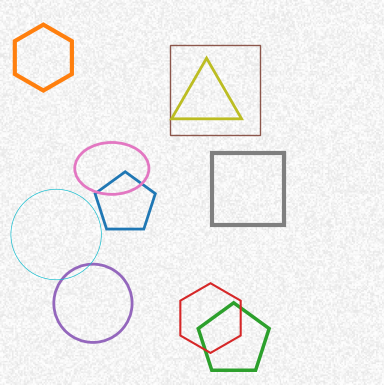[{"shape": "pentagon", "thickness": 2, "radius": 0.41, "center": [0.325, 0.472]}, {"shape": "hexagon", "thickness": 3, "radius": 0.43, "center": [0.113, 0.85]}, {"shape": "pentagon", "thickness": 2.5, "radius": 0.48, "center": [0.607, 0.117]}, {"shape": "hexagon", "thickness": 1.5, "radius": 0.45, "center": [0.547, 0.174]}, {"shape": "circle", "thickness": 2, "radius": 0.51, "center": [0.241, 0.212]}, {"shape": "square", "thickness": 1, "radius": 0.58, "center": [0.558, 0.765]}, {"shape": "oval", "thickness": 2, "radius": 0.48, "center": [0.29, 0.563]}, {"shape": "square", "thickness": 3, "radius": 0.47, "center": [0.643, 0.508]}, {"shape": "triangle", "thickness": 2, "radius": 0.53, "center": [0.537, 0.744]}, {"shape": "circle", "thickness": 0.5, "radius": 0.59, "center": [0.146, 0.391]}]